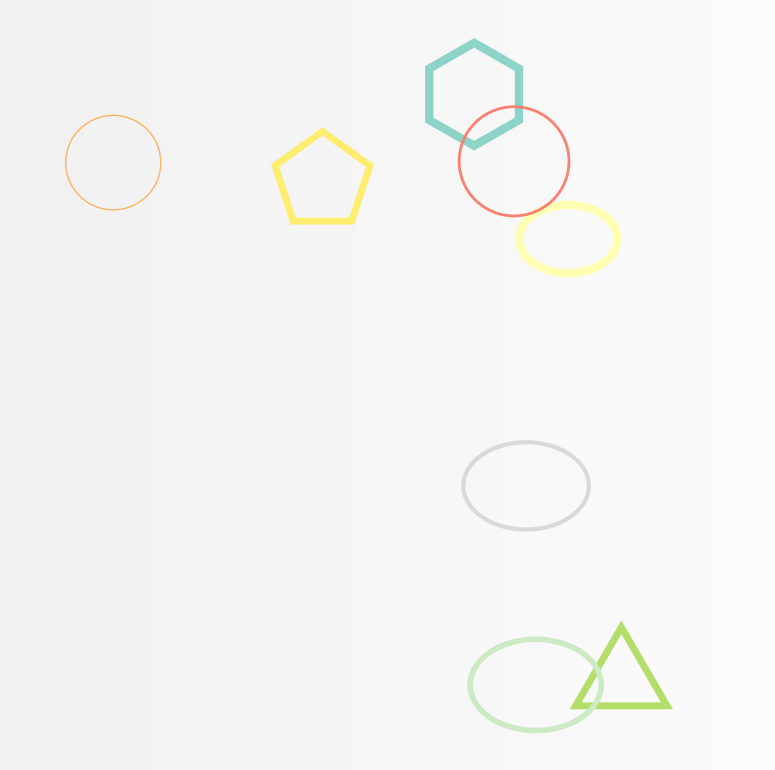[{"shape": "hexagon", "thickness": 3, "radius": 0.33, "center": [0.612, 0.878]}, {"shape": "oval", "thickness": 3, "radius": 0.32, "center": [0.733, 0.69]}, {"shape": "circle", "thickness": 1, "radius": 0.35, "center": [0.663, 0.79]}, {"shape": "circle", "thickness": 0.5, "radius": 0.31, "center": [0.146, 0.789]}, {"shape": "triangle", "thickness": 2.5, "radius": 0.34, "center": [0.802, 0.117]}, {"shape": "oval", "thickness": 1.5, "radius": 0.4, "center": [0.679, 0.369]}, {"shape": "oval", "thickness": 2, "radius": 0.42, "center": [0.691, 0.111]}, {"shape": "pentagon", "thickness": 2.5, "radius": 0.32, "center": [0.416, 0.765]}]